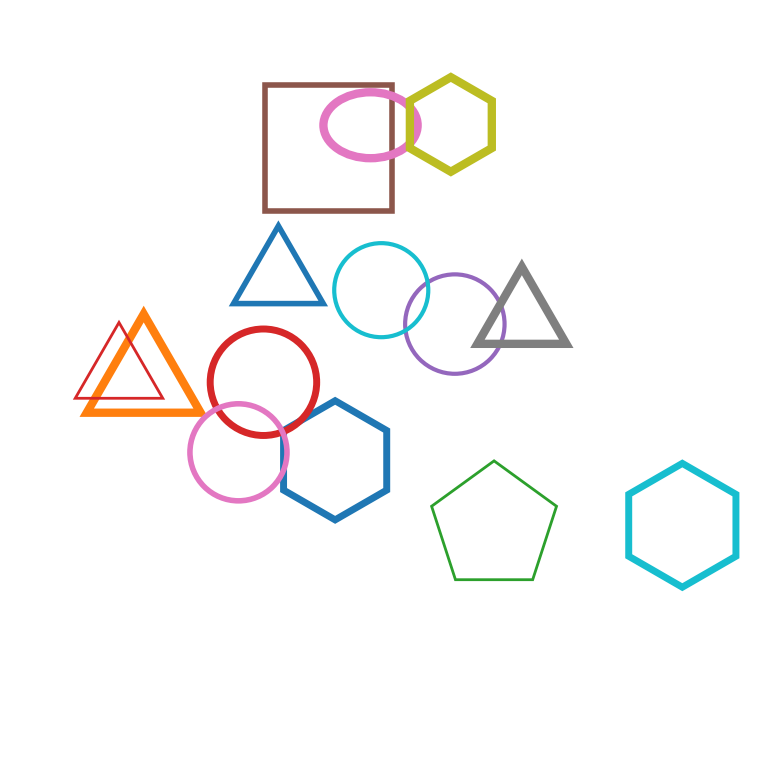[{"shape": "hexagon", "thickness": 2.5, "radius": 0.39, "center": [0.435, 0.402]}, {"shape": "triangle", "thickness": 2, "radius": 0.34, "center": [0.362, 0.639]}, {"shape": "triangle", "thickness": 3, "radius": 0.43, "center": [0.187, 0.507]}, {"shape": "pentagon", "thickness": 1, "radius": 0.43, "center": [0.642, 0.316]}, {"shape": "circle", "thickness": 2.5, "radius": 0.35, "center": [0.342, 0.504]}, {"shape": "triangle", "thickness": 1, "radius": 0.33, "center": [0.155, 0.516]}, {"shape": "circle", "thickness": 1.5, "radius": 0.32, "center": [0.591, 0.579]}, {"shape": "square", "thickness": 2, "radius": 0.41, "center": [0.427, 0.808]}, {"shape": "circle", "thickness": 2, "radius": 0.32, "center": [0.31, 0.413]}, {"shape": "oval", "thickness": 3, "radius": 0.31, "center": [0.481, 0.837]}, {"shape": "triangle", "thickness": 3, "radius": 0.33, "center": [0.678, 0.587]}, {"shape": "hexagon", "thickness": 3, "radius": 0.31, "center": [0.586, 0.838]}, {"shape": "circle", "thickness": 1.5, "radius": 0.31, "center": [0.495, 0.623]}, {"shape": "hexagon", "thickness": 2.5, "radius": 0.4, "center": [0.886, 0.318]}]